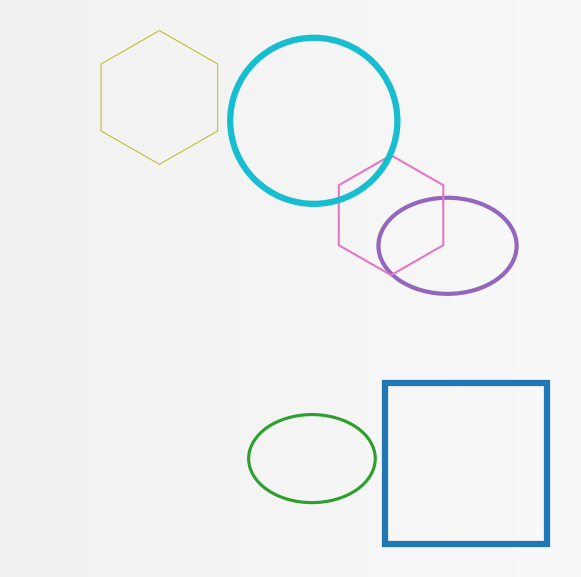[{"shape": "square", "thickness": 3, "radius": 0.7, "center": [0.801, 0.196]}, {"shape": "oval", "thickness": 1.5, "radius": 0.54, "center": [0.537, 0.205]}, {"shape": "oval", "thickness": 2, "radius": 0.59, "center": [0.77, 0.573]}, {"shape": "hexagon", "thickness": 1, "radius": 0.52, "center": [0.673, 0.627]}, {"shape": "hexagon", "thickness": 0.5, "radius": 0.58, "center": [0.274, 0.83]}, {"shape": "circle", "thickness": 3, "radius": 0.72, "center": [0.54, 0.79]}]